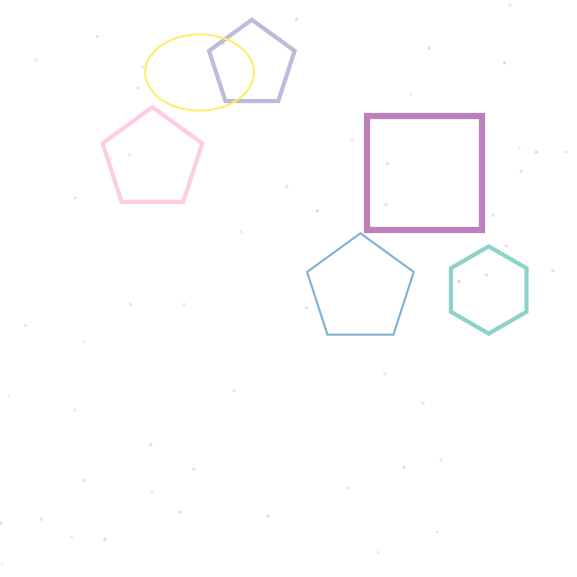[{"shape": "hexagon", "thickness": 2, "radius": 0.38, "center": [0.846, 0.497]}, {"shape": "pentagon", "thickness": 2, "radius": 0.39, "center": [0.436, 0.887]}, {"shape": "pentagon", "thickness": 1, "radius": 0.49, "center": [0.624, 0.498]}, {"shape": "pentagon", "thickness": 2, "radius": 0.45, "center": [0.264, 0.723]}, {"shape": "square", "thickness": 3, "radius": 0.49, "center": [0.735, 0.7]}, {"shape": "oval", "thickness": 1, "radius": 0.47, "center": [0.346, 0.874]}]